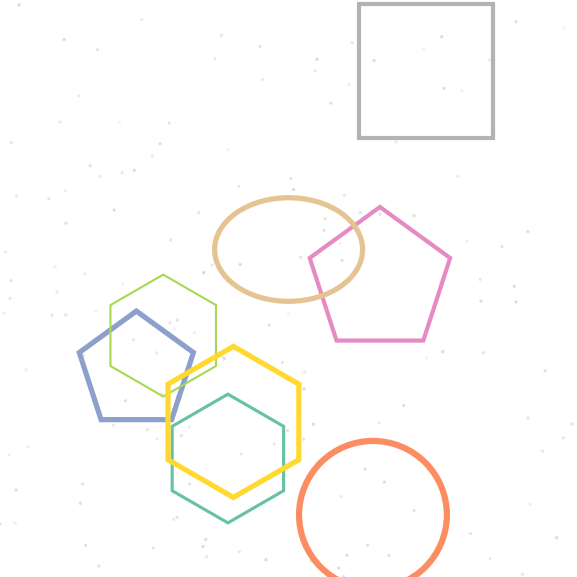[{"shape": "hexagon", "thickness": 1.5, "radius": 0.56, "center": [0.395, 0.205]}, {"shape": "circle", "thickness": 3, "radius": 0.64, "center": [0.646, 0.108]}, {"shape": "pentagon", "thickness": 2.5, "radius": 0.52, "center": [0.236, 0.357]}, {"shape": "pentagon", "thickness": 2, "radius": 0.64, "center": [0.658, 0.513]}, {"shape": "hexagon", "thickness": 1, "radius": 0.53, "center": [0.283, 0.418]}, {"shape": "hexagon", "thickness": 2.5, "radius": 0.65, "center": [0.404, 0.269]}, {"shape": "oval", "thickness": 2.5, "radius": 0.64, "center": [0.5, 0.567]}, {"shape": "square", "thickness": 2, "radius": 0.58, "center": [0.737, 0.876]}]